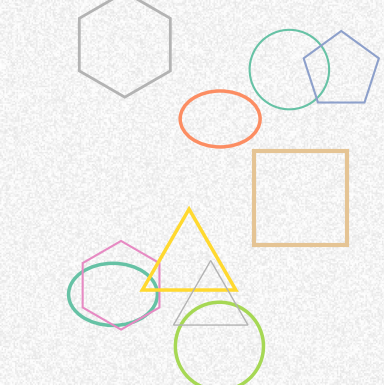[{"shape": "circle", "thickness": 1.5, "radius": 0.52, "center": [0.752, 0.819]}, {"shape": "oval", "thickness": 2.5, "radius": 0.58, "center": [0.293, 0.235]}, {"shape": "oval", "thickness": 2.5, "radius": 0.52, "center": [0.572, 0.691]}, {"shape": "pentagon", "thickness": 1.5, "radius": 0.51, "center": [0.886, 0.817]}, {"shape": "hexagon", "thickness": 1.5, "radius": 0.58, "center": [0.314, 0.259]}, {"shape": "circle", "thickness": 2.5, "radius": 0.57, "center": [0.57, 0.101]}, {"shape": "triangle", "thickness": 2.5, "radius": 0.7, "center": [0.491, 0.317]}, {"shape": "square", "thickness": 3, "radius": 0.61, "center": [0.781, 0.485]}, {"shape": "hexagon", "thickness": 2, "radius": 0.68, "center": [0.324, 0.884]}, {"shape": "triangle", "thickness": 1, "radius": 0.56, "center": [0.547, 0.212]}]